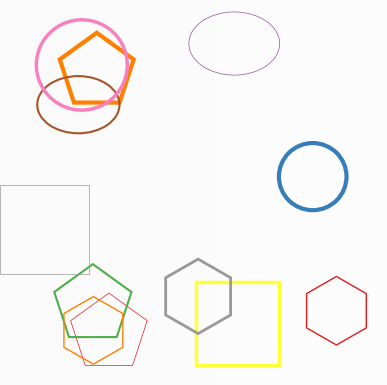[{"shape": "hexagon", "thickness": 1, "radius": 0.44, "center": [0.868, 0.193]}, {"shape": "pentagon", "thickness": 0.5, "radius": 0.52, "center": [0.281, 0.135]}, {"shape": "circle", "thickness": 3, "radius": 0.44, "center": [0.807, 0.541]}, {"shape": "pentagon", "thickness": 1.5, "radius": 0.52, "center": [0.24, 0.209]}, {"shape": "oval", "thickness": 0.5, "radius": 0.59, "center": [0.605, 0.887]}, {"shape": "hexagon", "thickness": 1, "radius": 0.44, "center": [0.241, 0.142]}, {"shape": "pentagon", "thickness": 3, "radius": 0.5, "center": [0.25, 0.815]}, {"shape": "square", "thickness": 2.5, "radius": 0.54, "center": [0.613, 0.159]}, {"shape": "oval", "thickness": 1.5, "radius": 0.53, "center": [0.202, 0.728]}, {"shape": "circle", "thickness": 2.5, "radius": 0.59, "center": [0.211, 0.831]}, {"shape": "hexagon", "thickness": 2, "radius": 0.48, "center": [0.511, 0.23]}, {"shape": "square", "thickness": 0.5, "radius": 0.58, "center": [0.115, 0.403]}]